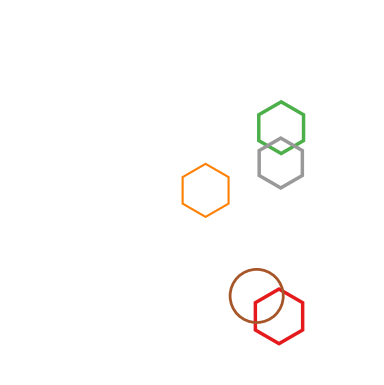[{"shape": "hexagon", "thickness": 2.5, "radius": 0.35, "center": [0.725, 0.178]}, {"shape": "hexagon", "thickness": 2.5, "radius": 0.34, "center": [0.73, 0.668]}, {"shape": "hexagon", "thickness": 1.5, "radius": 0.34, "center": [0.534, 0.506]}, {"shape": "circle", "thickness": 2, "radius": 0.35, "center": [0.667, 0.231]}, {"shape": "hexagon", "thickness": 2.5, "radius": 0.32, "center": [0.729, 0.577]}]